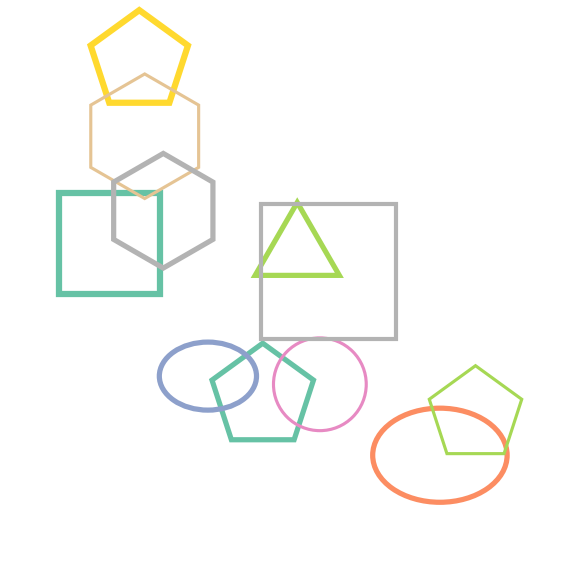[{"shape": "square", "thickness": 3, "radius": 0.44, "center": [0.189, 0.577]}, {"shape": "pentagon", "thickness": 2.5, "radius": 0.46, "center": [0.455, 0.312]}, {"shape": "oval", "thickness": 2.5, "radius": 0.58, "center": [0.762, 0.211]}, {"shape": "oval", "thickness": 2.5, "radius": 0.42, "center": [0.36, 0.348]}, {"shape": "circle", "thickness": 1.5, "radius": 0.4, "center": [0.554, 0.334]}, {"shape": "pentagon", "thickness": 1.5, "radius": 0.42, "center": [0.823, 0.282]}, {"shape": "triangle", "thickness": 2.5, "radius": 0.42, "center": [0.515, 0.564]}, {"shape": "pentagon", "thickness": 3, "radius": 0.44, "center": [0.241, 0.893]}, {"shape": "hexagon", "thickness": 1.5, "radius": 0.54, "center": [0.251, 0.763]}, {"shape": "square", "thickness": 2, "radius": 0.58, "center": [0.569, 0.529]}, {"shape": "hexagon", "thickness": 2.5, "radius": 0.5, "center": [0.283, 0.634]}]